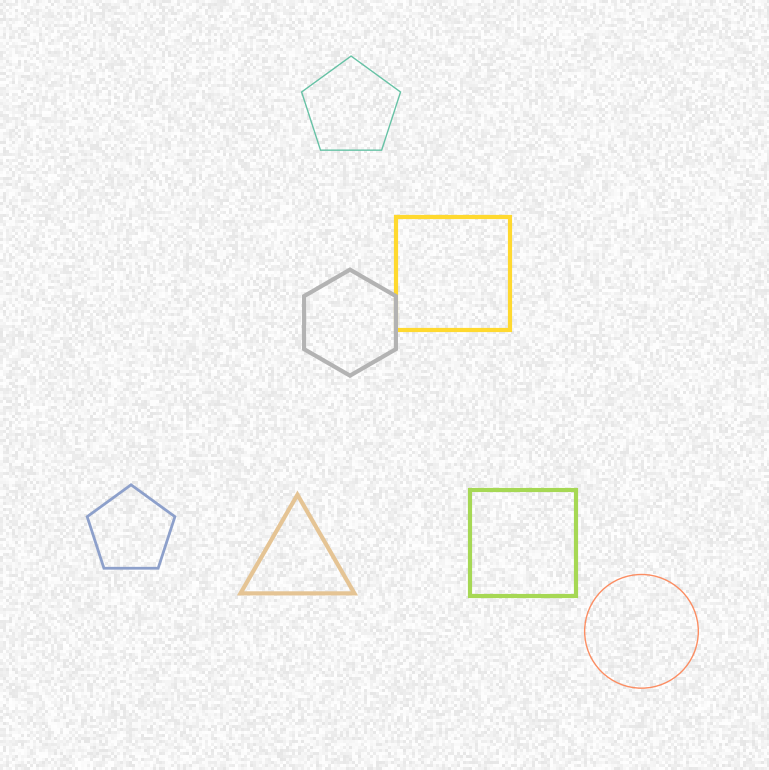[{"shape": "pentagon", "thickness": 0.5, "radius": 0.34, "center": [0.456, 0.86]}, {"shape": "circle", "thickness": 0.5, "radius": 0.37, "center": [0.833, 0.18]}, {"shape": "pentagon", "thickness": 1, "radius": 0.3, "center": [0.17, 0.31]}, {"shape": "square", "thickness": 1.5, "radius": 0.34, "center": [0.679, 0.295]}, {"shape": "square", "thickness": 1.5, "radius": 0.37, "center": [0.589, 0.645]}, {"shape": "triangle", "thickness": 1.5, "radius": 0.43, "center": [0.386, 0.272]}, {"shape": "hexagon", "thickness": 1.5, "radius": 0.34, "center": [0.455, 0.581]}]